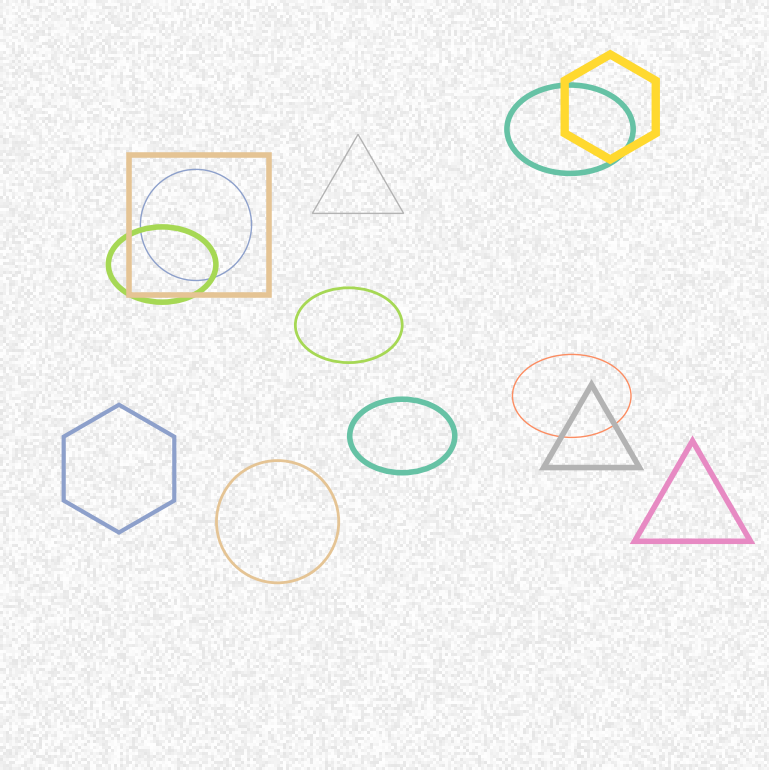[{"shape": "oval", "thickness": 2, "radius": 0.41, "center": [0.74, 0.832]}, {"shape": "oval", "thickness": 2, "radius": 0.34, "center": [0.522, 0.434]}, {"shape": "oval", "thickness": 0.5, "radius": 0.38, "center": [0.742, 0.486]}, {"shape": "circle", "thickness": 0.5, "radius": 0.36, "center": [0.255, 0.708]}, {"shape": "hexagon", "thickness": 1.5, "radius": 0.41, "center": [0.155, 0.391]}, {"shape": "triangle", "thickness": 2, "radius": 0.43, "center": [0.899, 0.341]}, {"shape": "oval", "thickness": 1, "radius": 0.35, "center": [0.453, 0.578]}, {"shape": "oval", "thickness": 2, "radius": 0.35, "center": [0.211, 0.656]}, {"shape": "hexagon", "thickness": 3, "radius": 0.34, "center": [0.792, 0.861]}, {"shape": "square", "thickness": 2, "radius": 0.46, "center": [0.258, 0.708]}, {"shape": "circle", "thickness": 1, "radius": 0.4, "center": [0.361, 0.322]}, {"shape": "triangle", "thickness": 0.5, "radius": 0.34, "center": [0.465, 0.757]}, {"shape": "triangle", "thickness": 2, "radius": 0.36, "center": [0.768, 0.429]}]